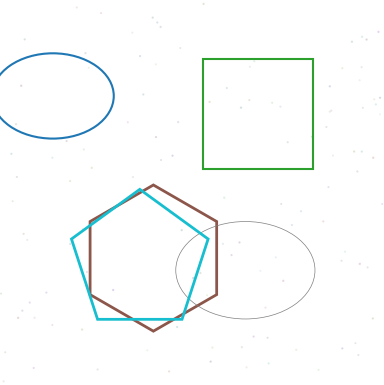[{"shape": "oval", "thickness": 1.5, "radius": 0.79, "center": [0.137, 0.751]}, {"shape": "square", "thickness": 1.5, "radius": 0.72, "center": [0.669, 0.703]}, {"shape": "hexagon", "thickness": 2, "radius": 0.95, "center": [0.398, 0.33]}, {"shape": "oval", "thickness": 0.5, "radius": 0.9, "center": [0.637, 0.298]}, {"shape": "pentagon", "thickness": 2, "radius": 0.93, "center": [0.363, 0.322]}]